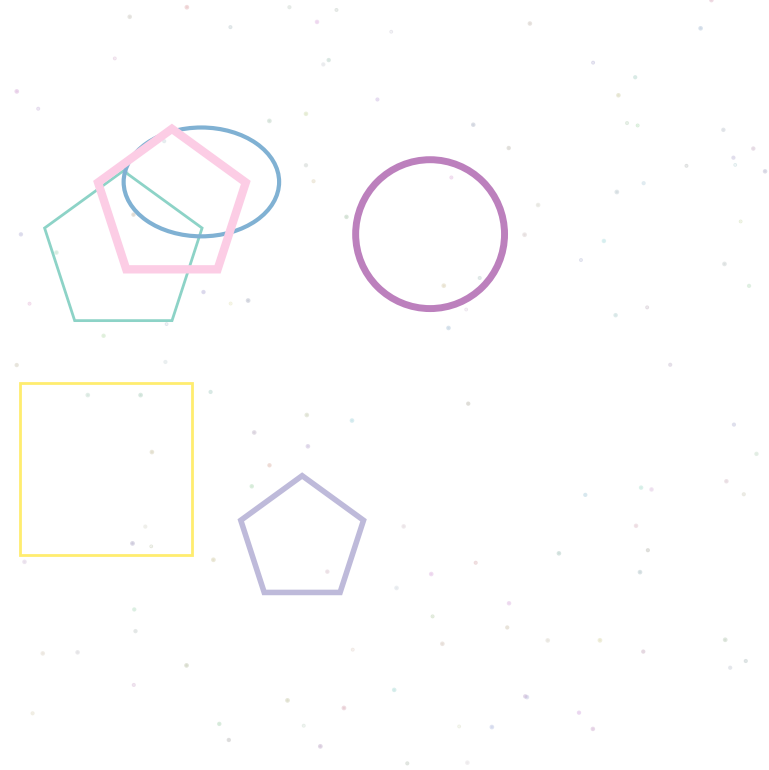[{"shape": "pentagon", "thickness": 1, "radius": 0.54, "center": [0.16, 0.671]}, {"shape": "pentagon", "thickness": 2, "radius": 0.42, "center": [0.392, 0.298]}, {"shape": "oval", "thickness": 1.5, "radius": 0.5, "center": [0.262, 0.764]}, {"shape": "pentagon", "thickness": 3, "radius": 0.5, "center": [0.223, 0.732]}, {"shape": "circle", "thickness": 2.5, "radius": 0.48, "center": [0.559, 0.696]}, {"shape": "square", "thickness": 1, "radius": 0.56, "center": [0.138, 0.391]}]